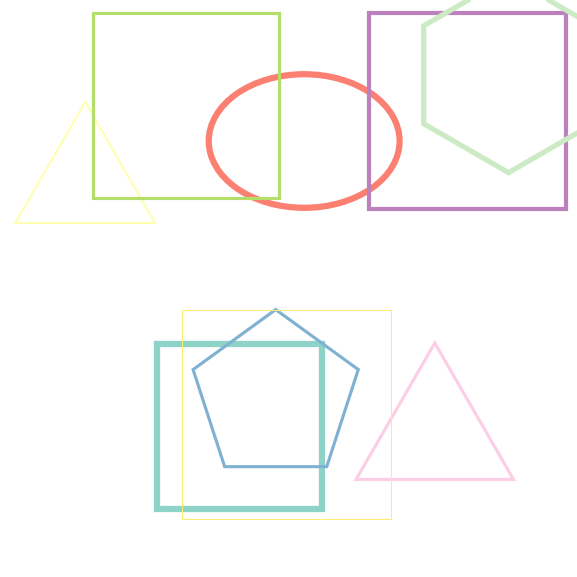[{"shape": "square", "thickness": 3, "radius": 0.71, "center": [0.415, 0.26]}, {"shape": "triangle", "thickness": 1, "radius": 0.7, "center": [0.147, 0.683]}, {"shape": "oval", "thickness": 3, "radius": 0.83, "center": [0.527, 0.755]}, {"shape": "pentagon", "thickness": 1.5, "radius": 0.75, "center": [0.477, 0.313]}, {"shape": "square", "thickness": 1.5, "radius": 0.8, "center": [0.322, 0.816]}, {"shape": "triangle", "thickness": 1.5, "radius": 0.79, "center": [0.753, 0.248]}, {"shape": "square", "thickness": 2, "radius": 0.85, "center": [0.809, 0.807]}, {"shape": "hexagon", "thickness": 2.5, "radius": 0.85, "center": [0.88, 0.87]}, {"shape": "square", "thickness": 0.5, "radius": 0.9, "center": [0.496, 0.282]}]